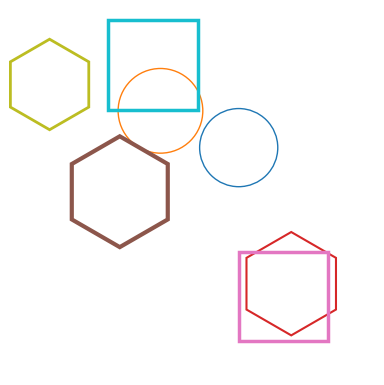[{"shape": "circle", "thickness": 1, "radius": 0.51, "center": [0.62, 0.617]}, {"shape": "circle", "thickness": 1, "radius": 0.55, "center": [0.417, 0.712]}, {"shape": "hexagon", "thickness": 1.5, "radius": 0.67, "center": [0.756, 0.263]}, {"shape": "hexagon", "thickness": 3, "radius": 0.72, "center": [0.311, 0.502]}, {"shape": "square", "thickness": 2.5, "radius": 0.58, "center": [0.736, 0.229]}, {"shape": "hexagon", "thickness": 2, "radius": 0.59, "center": [0.129, 0.781]}, {"shape": "square", "thickness": 2.5, "radius": 0.59, "center": [0.398, 0.831]}]